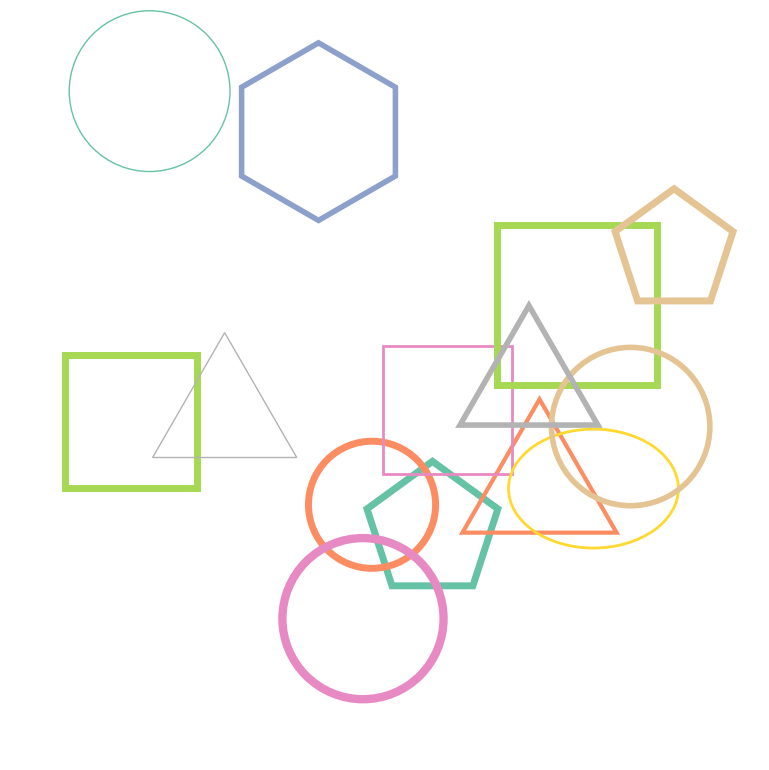[{"shape": "pentagon", "thickness": 2.5, "radius": 0.45, "center": [0.562, 0.311]}, {"shape": "circle", "thickness": 0.5, "radius": 0.52, "center": [0.194, 0.882]}, {"shape": "circle", "thickness": 2.5, "radius": 0.41, "center": [0.483, 0.344]}, {"shape": "triangle", "thickness": 1.5, "radius": 0.58, "center": [0.701, 0.366]}, {"shape": "hexagon", "thickness": 2, "radius": 0.58, "center": [0.414, 0.829]}, {"shape": "circle", "thickness": 3, "radius": 0.52, "center": [0.471, 0.197]}, {"shape": "square", "thickness": 1, "radius": 0.42, "center": [0.581, 0.468]}, {"shape": "square", "thickness": 2.5, "radius": 0.52, "center": [0.749, 0.604]}, {"shape": "square", "thickness": 2.5, "radius": 0.43, "center": [0.17, 0.452]}, {"shape": "oval", "thickness": 1, "radius": 0.55, "center": [0.771, 0.365]}, {"shape": "pentagon", "thickness": 2.5, "radius": 0.4, "center": [0.875, 0.674]}, {"shape": "circle", "thickness": 2, "radius": 0.51, "center": [0.819, 0.446]}, {"shape": "triangle", "thickness": 2, "radius": 0.52, "center": [0.687, 0.5]}, {"shape": "triangle", "thickness": 0.5, "radius": 0.54, "center": [0.292, 0.46]}]